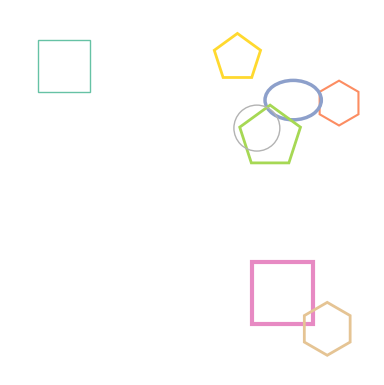[{"shape": "square", "thickness": 1, "radius": 0.34, "center": [0.166, 0.829]}, {"shape": "hexagon", "thickness": 1.5, "radius": 0.29, "center": [0.881, 0.732]}, {"shape": "oval", "thickness": 2.5, "radius": 0.37, "center": [0.761, 0.74]}, {"shape": "square", "thickness": 3, "radius": 0.4, "center": [0.734, 0.24]}, {"shape": "pentagon", "thickness": 2, "radius": 0.41, "center": [0.702, 0.644]}, {"shape": "pentagon", "thickness": 2, "radius": 0.32, "center": [0.617, 0.85]}, {"shape": "hexagon", "thickness": 2, "radius": 0.34, "center": [0.85, 0.146]}, {"shape": "circle", "thickness": 1, "radius": 0.3, "center": [0.667, 0.667]}]